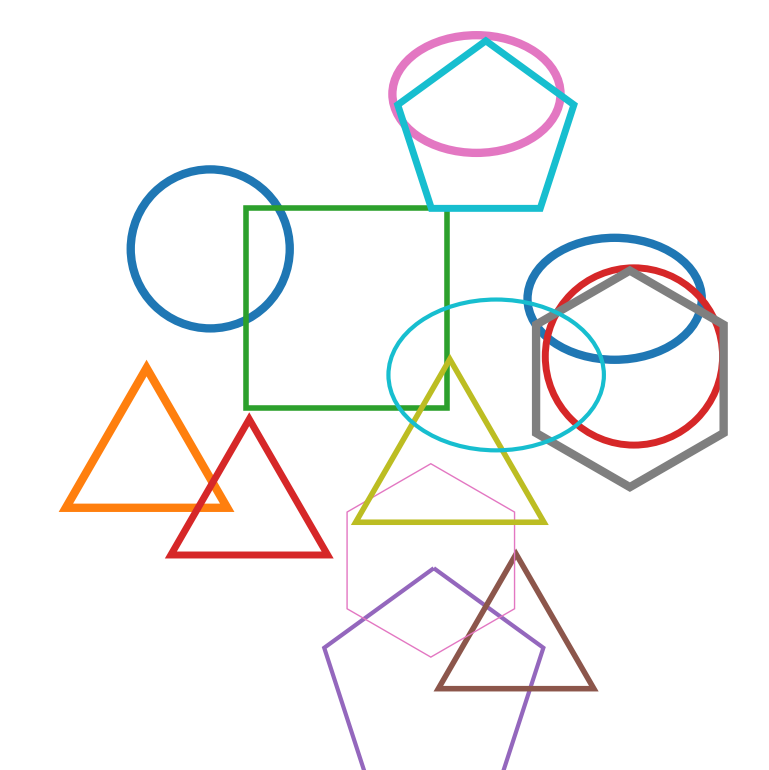[{"shape": "oval", "thickness": 3, "radius": 0.57, "center": [0.798, 0.612]}, {"shape": "circle", "thickness": 3, "radius": 0.52, "center": [0.273, 0.677]}, {"shape": "triangle", "thickness": 3, "radius": 0.6, "center": [0.19, 0.401]}, {"shape": "square", "thickness": 2, "radius": 0.65, "center": [0.45, 0.6]}, {"shape": "circle", "thickness": 2.5, "radius": 0.58, "center": [0.823, 0.537]}, {"shape": "triangle", "thickness": 2.5, "radius": 0.59, "center": [0.324, 0.338]}, {"shape": "pentagon", "thickness": 1.5, "radius": 0.75, "center": [0.563, 0.112]}, {"shape": "triangle", "thickness": 2, "radius": 0.58, "center": [0.67, 0.164]}, {"shape": "oval", "thickness": 3, "radius": 0.55, "center": [0.619, 0.878]}, {"shape": "hexagon", "thickness": 0.5, "radius": 0.63, "center": [0.559, 0.272]}, {"shape": "hexagon", "thickness": 3, "radius": 0.7, "center": [0.818, 0.508]}, {"shape": "triangle", "thickness": 2, "radius": 0.71, "center": [0.584, 0.392]}, {"shape": "oval", "thickness": 1.5, "radius": 0.7, "center": [0.644, 0.513]}, {"shape": "pentagon", "thickness": 2.5, "radius": 0.6, "center": [0.631, 0.827]}]